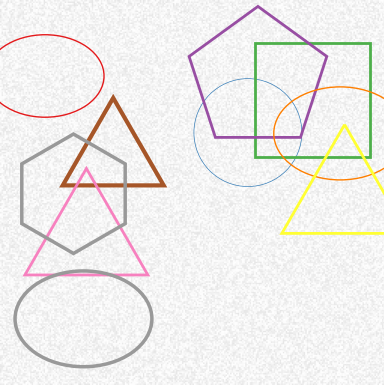[{"shape": "oval", "thickness": 1, "radius": 0.77, "center": [0.117, 0.803]}, {"shape": "circle", "thickness": 0.5, "radius": 0.7, "center": [0.644, 0.656]}, {"shape": "square", "thickness": 2, "radius": 0.74, "center": [0.812, 0.74]}, {"shape": "pentagon", "thickness": 2, "radius": 0.94, "center": [0.67, 0.795]}, {"shape": "oval", "thickness": 1, "radius": 0.86, "center": [0.884, 0.654]}, {"shape": "triangle", "thickness": 2, "radius": 0.94, "center": [0.895, 0.488]}, {"shape": "triangle", "thickness": 3, "radius": 0.76, "center": [0.294, 0.594]}, {"shape": "triangle", "thickness": 2, "radius": 0.92, "center": [0.224, 0.378]}, {"shape": "hexagon", "thickness": 2.5, "radius": 0.78, "center": [0.191, 0.497]}, {"shape": "oval", "thickness": 2.5, "radius": 0.89, "center": [0.217, 0.172]}]